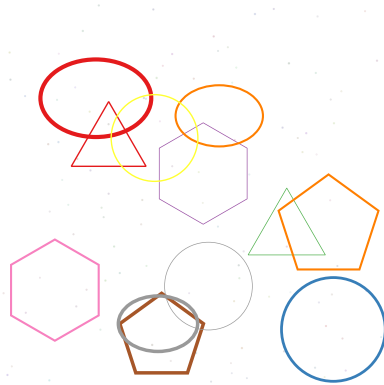[{"shape": "oval", "thickness": 3, "radius": 0.72, "center": [0.249, 0.745]}, {"shape": "triangle", "thickness": 1, "radius": 0.56, "center": [0.282, 0.624]}, {"shape": "circle", "thickness": 2, "radius": 0.67, "center": [0.866, 0.144]}, {"shape": "triangle", "thickness": 0.5, "radius": 0.58, "center": [0.745, 0.396]}, {"shape": "hexagon", "thickness": 0.5, "radius": 0.66, "center": [0.528, 0.549]}, {"shape": "pentagon", "thickness": 1.5, "radius": 0.68, "center": [0.853, 0.41]}, {"shape": "oval", "thickness": 1.5, "radius": 0.57, "center": [0.569, 0.699]}, {"shape": "circle", "thickness": 1, "radius": 0.56, "center": [0.401, 0.642]}, {"shape": "pentagon", "thickness": 2.5, "radius": 0.57, "center": [0.42, 0.124]}, {"shape": "hexagon", "thickness": 1.5, "radius": 0.66, "center": [0.143, 0.246]}, {"shape": "circle", "thickness": 0.5, "radius": 0.57, "center": [0.541, 0.257]}, {"shape": "oval", "thickness": 2.5, "radius": 0.51, "center": [0.41, 0.159]}]